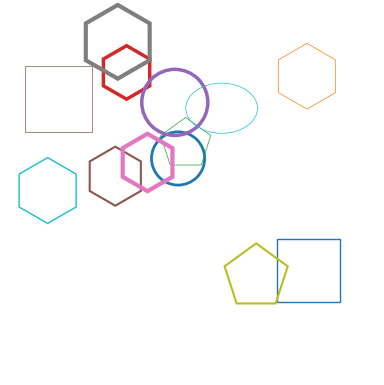[{"shape": "square", "thickness": 1, "radius": 0.41, "center": [0.8, 0.296]}, {"shape": "circle", "thickness": 2, "radius": 0.35, "center": [0.463, 0.588]}, {"shape": "hexagon", "thickness": 0.5, "radius": 0.43, "center": [0.797, 0.802]}, {"shape": "pentagon", "thickness": 0.5, "radius": 0.34, "center": [0.482, 0.627]}, {"shape": "hexagon", "thickness": 2.5, "radius": 0.35, "center": [0.329, 0.812]}, {"shape": "circle", "thickness": 2.5, "radius": 0.43, "center": [0.454, 0.734]}, {"shape": "square", "thickness": 0.5, "radius": 0.43, "center": [0.153, 0.743]}, {"shape": "hexagon", "thickness": 1.5, "radius": 0.38, "center": [0.299, 0.542]}, {"shape": "hexagon", "thickness": 3, "radius": 0.37, "center": [0.383, 0.578]}, {"shape": "hexagon", "thickness": 3, "radius": 0.48, "center": [0.306, 0.891]}, {"shape": "pentagon", "thickness": 1.5, "radius": 0.43, "center": [0.665, 0.282]}, {"shape": "oval", "thickness": 0.5, "radius": 0.47, "center": [0.576, 0.719]}, {"shape": "hexagon", "thickness": 1, "radius": 0.43, "center": [0.124, 0.505]}]